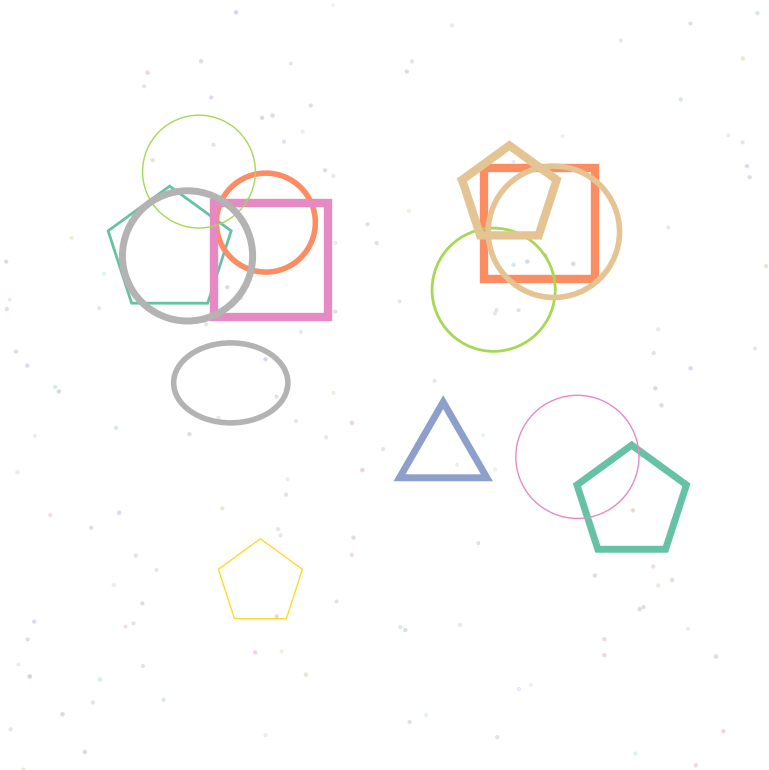[{"shape": "pentagon", "thickness": 1, "radius": 0.42, "center": [0.22, 0.674]}, {"shape": "pentagon", "thickness": 2.5, "radius": 0.37, "center": [0.82, 0.347]}, {"shape": "square", "thickness": 3, "radius": 0.36, "center": [0.701, 0.71]}, {"shape": "circle", "thickness": 2, "radius": 0.32, "center": [0.345, 0.711]}, {"shape": "triangle", "thickness": 2.5, "radius": 0.33, "center": [0.576, 0.412]}, {"shape": "circle", "thickness": 0.5, "radius": 0.4, "center": [0.75, 0.407]}, {"shape": "square", "thickness": 3, "radius": 0.37, "center": [0.352, 0.662]}, {"shape": "circle", "thickness": 0.5, "radius": 0.37, "center": [0.258, 0.777]}, {"shape": "circle", "thickness": 1, "radius": 0.4, "center": [0.641, 0.624]}, {"shape": "pentagon", "thickness": 0.5, "radius": 0.29, "center": [0.338, 0.243]}, {"shape": "circle", "thickness": 2, "radius": 0.43, "center": [0.719, 0.699]}, {"shape": "pentagon", "thickness": 3, "radius": 0.32, "center": [0.662, 0.747]}, {"shape": "oval", "thickness": 2, "radius": 0.37, "center": [0.3, 0.503]}, {"shape": "circle", "thickness": 2.5, "radius": 0.42, "center": [0.244, 0.668]}]